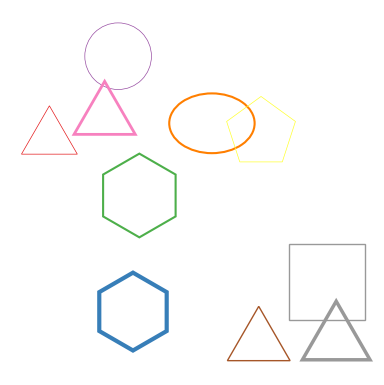[{"shape": "triangle", "thickness": 0.5, "radius": 0.42, "center": [0.128, 0.641]}, {"shape": "hexagon", "thickness": 3, "radius": 0.51, "center": [0.345, 0.191]}, {"shape": "hexagon", "thickness": 1.5, "radius": 0.54, "center": [0.362, 0.492]}, {"shape": "circle", "thickness": 0.5, "radius": 0.43, "center": [0.307, 0.854]}, {"shape": "oval", "thickness": 1.5, "radius": 0.55, "center": [0.55, 0.68]}, {"shape": "pentagon", "thickness": 0.5, "radius": 0.47, "center": [0.678, 0.655]}, {"shape": "triangle", "thickness": 1, "radius": 0.47, "center": [0.672, 0.11]}, {"shape": "triangle", "thickness": 2, "radius": 0.46, "center": [0.272, 0.697]}, {"shape": "square", "thickness": 1, "radius": 0.5, "center": [0.849, 0.268]}, {"shape": "triangle", "thickness": 2.5, "radius": 0.51, "center": [0.873, 0.116]}]